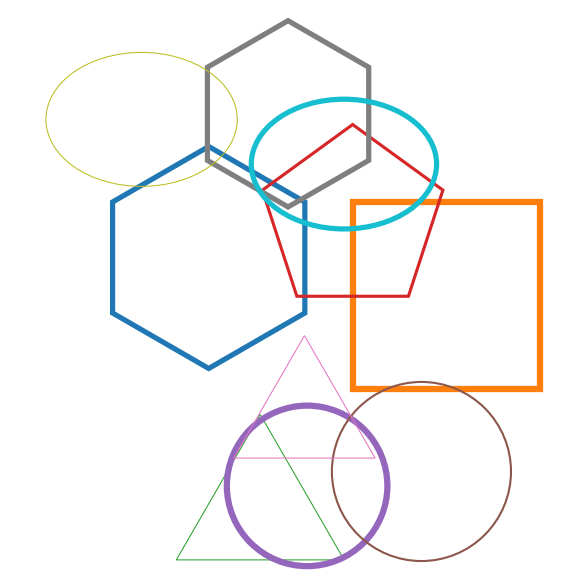[{"shape": "hexagon", "thickness": 2.5, "radius": 0.96, "center": [0.361, 0.553]}, {"shape": "square", "thickness": 3, "radius": 0.81, "center": [0.773, 0.488]}, {"shape": "triangle", "thickness": 0.5, "radius": 0.84, "center": [0.451, 0.114]}, {"shape": "pentagon", "thickness": 1.5, "radius": 0.82, "center": [0.611, 0.619]}, {"shape": "circle", "thickness": 3, "radius": 0.69, "center": [0.532, 0.158]}, {"shape": "circle", "thickness": 1, "radius": 0.78, "center": [0.73, 0.183]}, {"shape": "triangle", "thickness": 0.5, "radius": 0.71, "center": [0.527, 0.277]}, {"shape": "hexagon", "thickness": 2.5, "radius": 0.81, "center": [0.499, 0.802]}, {"shape": "oval", "thickness": 0.5, "radius": 0.83, "center": [0.245, 0.792]}, {"shape": "oval", "thickness": 2.5, "radius": 0.8, "center": [0.596, 0.715]}]